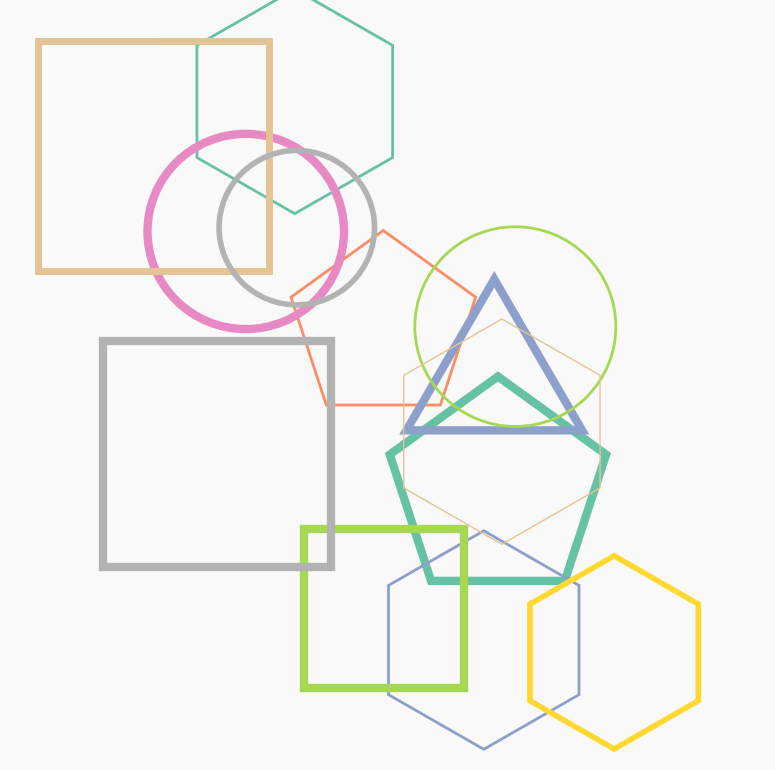[{"shape": "hexagon", "thickness": 1, "radius": 0.73, "center": [0.38, 0.868]}, {"shape": "pentagon", "thickness": 3, "radius": 0.73, "center": [0.642, 0.364]}, {"shape": "pentagon", "thickness": 1, "radius": 0.63, "center": [0.495, 0.575]}, {"shape": "hexagon", "thickness": 1, "radius": 0.71, "center": [0.624, 0.169]}, {"shape": "triangle", "thickness": 3, "radius": 0.65, "center": [0.638, 0.507]}, {"shape": "circle", "thickness": 3, "radius": 0.63, "center": [0.317, 0.699]}, {"shape": "circle", "thickness": 1, "radius": 0.65, "center": [0.665, 0.576]}, {"shape": "square", "thickness": 3, "radius": 0.52, "center": [0.495, 0.21]}, {"shape": "hexagon", "thickness": 2, "radius": 0.63, "center": [0.792, 0.153]}, {"shape": "square", "thickness": 2.5, "radius": 0.75, "center": [0.198, 0.797]}, {"shape": "hexagon", "thickness": 0.5, "radius": 0.73, "center": [0.648, 0.439]}, {"shape": "circle", "thickness": 2, "radius": 0.5, "center": [0.383, 0.704]}, {"shape": "square", "thickness": 3, "radius": 0.73, "center": [0.28, 0.41]}]